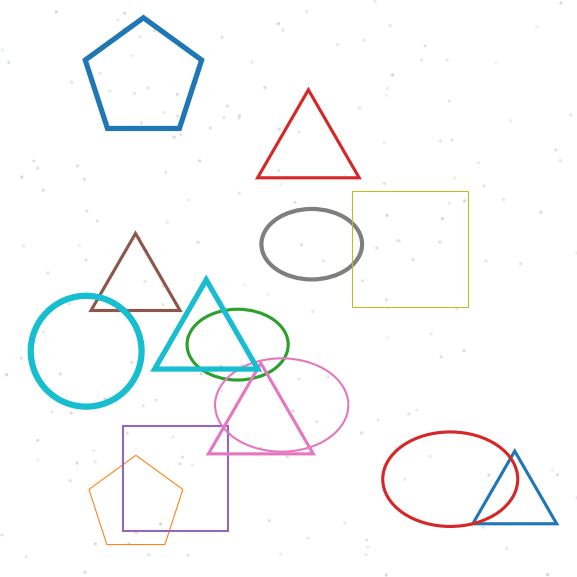[{"shape": "triangle", "thickness": 1.5, "radius": 0.42, "center": [0.891, 0.134]}, {"shape": "pentagon", "thickness": 2.5, "radius": 0.53, "center": [0.248, 0.862]}, {"shape": "pentagon", "thickness": 0.5, "radius": 0.43, "center": [0.235, 0.125]}, {"shape": "oval", "thickness": 1.5, "radius": 0.44, "center": [0.411, 0.402]}, {"shape": "oval", "thickness": 1.5, "radius": 0.58, "center": [0.78, 0.169]}, {"shape": "triangle", "thickness": 1.5, "radius": 0.51, "center": [0.534, 0.742]}, {"shape": "square", "thickness": 1, "radius": 0.45, "center": [0.305, 0.171]}, {"shape": "triangle", "thickness": 1.5, "radius": 0.44, "center": [0.235, 0.506]}, {"shape": "oval", "thickness": 1, "radius": 0.58, "center": [0.488, 0.298]}, {"shape": "triangle", "thickness": 1.5, "radius": 0.52, "center": [0.452, 0.266]}, {"shape": "oval", "thickness": 2, "radius": 0.44, "center": [0.54, 0.576]}, {"shape": "square", "thickness": 0.5, "radius": 0.5, "center": [0.71, 0.568]}, {"shape": "circle", "thickness": 3, "radius": 0.48, "center": [0.149, 0.391]}, {"shape": "triangle", "thickness": 2.5, "radius": 0.52, "center": [0.357, 0.412]}]